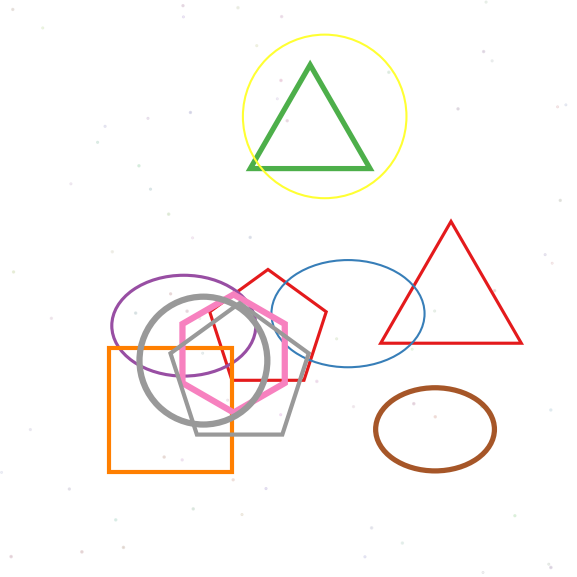[{"shape": "triangle", "thickness": 1.5, "radius": 0.7, "center": [0.781, 0.475]}, {"shape": "pentagon", "thickness": 1.5, "radius": 0.53, "center": [0.464, 0.426]}, {"shape": "oval", "thickness": 1, "radius": 0.66, "center": [0.603, 0.456]}, {"shape": "triangle", "thickness": 2.5, "radius": 0.6, "center": [0.537, 0.767]}, {"shape": "oval", "thickness": 1.5, "radius": 0.62, "center": [0.318, 0.435]}, {"shape": "square", "thickness": 2, "radius": 0.53, "center": [0.294, 0.289]}, {"shape": "circle", "thickness": 1, "radius": 0.71, "center": [0.562, 0.798]}, {"shape": "oval", "thickness": 2.5, "radius": 0.51, "center": [0.753, 0.256]}, {"shape": "hexagon", "thickness": 3, "radius": 0.51, "center": [0.405, 0.387]}, {"shape": "pentagon", "thickness": 2, "radius": 0.63, "center": [0.415, 0.348]}, {"shape": "circle", "thickness": 3, "radius": 0.55, "center": [0.352, 0.375]}]